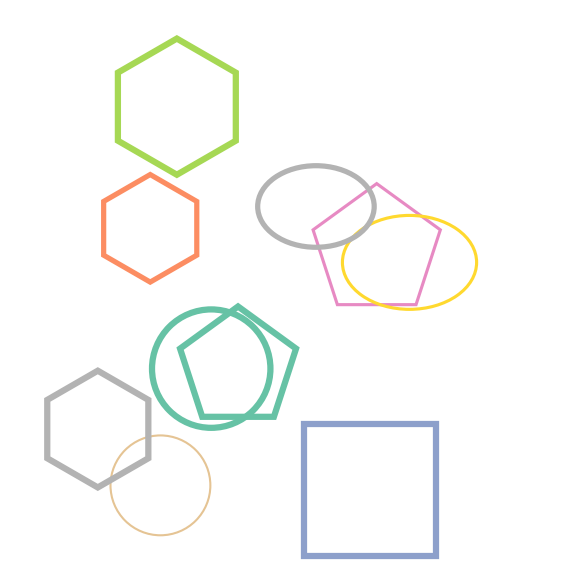[{"shape": "circle", "thickness": 3, "radius": 0.51, "center": [0.366, 0.361]}, {"shape": "pentagon", "thickness": 3, "radius": 0.53, "center": [0.412, 0.363]}, {"shape": "hexagon", "thickness": 2.5, "radius": 0.47, "center": [0.26, 0.604]}, {"shape": "square", "thickness": 3, "radius": 0.57, "center": [0.641, 0.151]}, {"shape": "pentagon", "thickness": 1.5, "radius": 0.58, "center": [0.652, 0.565]}, {"shape": "hexagon", "thickness": 3, "radius": 0.59, "center": [0.306, 0.814]}, {"shape": "oval", "thickness": 1.5, "radius": 0.58, "center": [0.709, 0.545]}, {"shape": "circle", "thickness": 1, "radius": 0.43, "center": [0.278, 0.159]}, {"shape": "oval", "thickness": 2.5, "radius": 0.5, "center": [0.547, 0.642]}, {"shape": "hexagon", "thickness": 3, "radius": 0.51, "center": [0.169, 0.256]}]